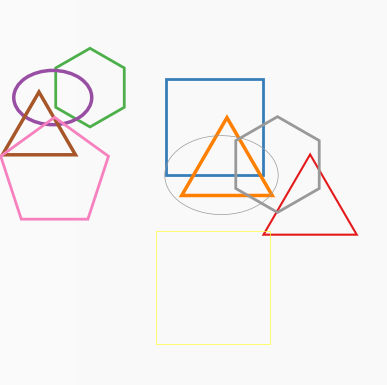[{"shape": "triangle", "thickness": 1.5, "radius": 0.69, "center": [0.8, 0.46]}, {"shape": "square", "thickness": 2, "radius": 0.62, "center": [0.553, 0.67]}, {"shape": "hexagon", "thickness": 2, "radius": 0.51, "center": [0.232, 0.772]}, {"shape": "oval", "thickness": 2.5, "radius": 0.5, "center": [0.136, 0.747]}, {"shape": "triangle", "thickness": 2.5, "radius": 0.67, "center": [0.586, 0.56]}, {"shape": "square", "thickness": 0.5, "radius": 0.73, "center": [0.55, 0.254]}, {"shape": "triangle", "thickness": 2.5, "radius": 0.54, "center": [0.101, 0.652]}, {"shape": "pentagon", "thickness": 2, "radius": 0.73, "center": [0.141, 0.549]}, {"shape": "oval", "thickness": 0.5, "radius": 0.73, "center": [0.572, 0.545]}, {"shape": "hexagon", "thickness": 2, "radius": 0.62, "center": [0.716, 0.573]}]